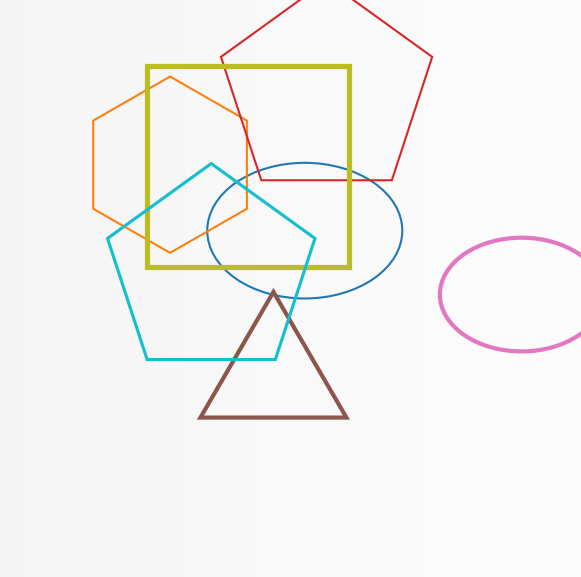[{"shape": "oval", "thickness": 1, "radius": 0.84, "center": [0.524, 0.6]}, {"shape": "hexagon", "thickness": 1, "radius": 0.76, "center": [0.293, 0.714]}, {"shape": "pentagon", "thickness": 1, "radius": 0.96, "center": [0.562, 0.842]}, {"shape": "triangle", "thickness": 2, "radius": 0.73, "center": [0.47, 0.349]}, {"shape": "oval", "thickness": 2, "radius": 0.7, "center": [0.897, 0.489]}, {"shape": "square", "thickness": 2.5, "radius": 0.87, "center": [0.427, 0.71]}, {"shape": "pentagon", "thickness": 1.5, "radius": 0.94, "center": [0.363, 0.528]}]